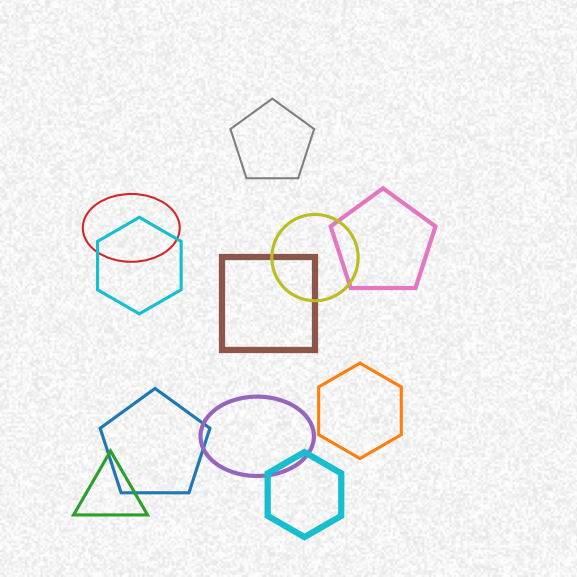[{"shape": "pentagon", "thickness": 1.5, "radius": 0.5, "center": [0.268, 0.227]}, {"shape": "hexagon", "thickness": 1.5, "radius": 0.41, "center": [0.623, 0.288]}, {"shape": "triangle", "thickness": 1.5, "radius": 0.37, "center": [0.191, 0.144]}, {"shape": "oval", "thickness": 1, "radius": 0.42, "center": [0.227, 0.605]}, {"shape": "oval", "thickness": 2, "radius": 0.49, "center": [0.445, 0.244]}, {"shape": "square", "thickness": 3, "radius": 0.4, "center": [0.465, 0.473]}, {"shape": "pentagon", "thickness": 2, "radius": 0.48, "center": [0.663, 0.578]}, {"shape": "pentagon", "thickness": 1, "radius": 0.38, "center": [0.472, 0.752]}, {"shape": "circle", "thickness": 1.5, "radius": 0.37, "center": [0.545, 0.553]}, {"shape": "hexagon", "thickness": 1.5, "radius": 0.42, "center": [0.241, 0.539]}, {"shape": "hexagon", "thickness": 3, "radius": 0.37, "center": [0.527, 0.143]}]